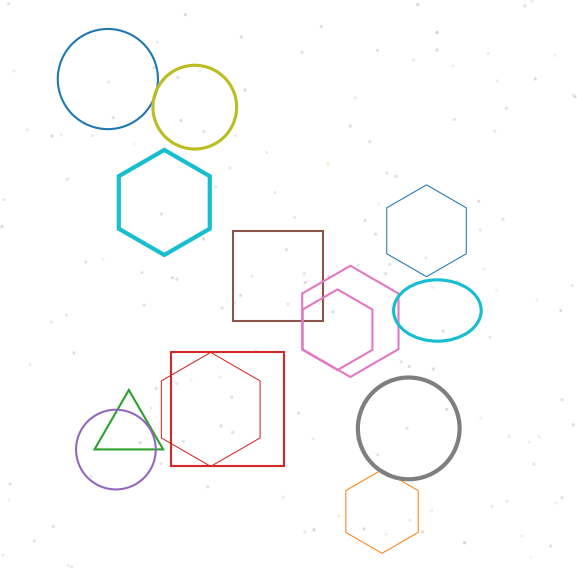[{"shape": "circle", "thickness": 1, "radius": 0.43, "center": [0.187, 0.862]}, {"shape": "hexagon", "thickness": 0.5, "radius": 0.4, "center": [0.739, 0.6]}, {"shape": "hexagon", "thickness": 0.5, "radius": 0.36, "center": [0.662, 0.113]}, {"shape": "triangle", "thickness": 1, "radius": 0.34, "center": [0.223, 0.255]}, {"shape": "hexagon", "thickness": 0.5, "radius": 0.49, "center": [0.365, 0.29]}, {"shape": "square", "thickness": 1, "radius": 0.49, "center": [0.394, 0.291]}, {"shape": "circle", "thickness": 1, "radius": 0.35, "center": [0.201, 0.221]}, {"shape": "square", "thickness": 1, "radius": 0.39, "center": [0.481, 0.522]}, {"shape": "hexagon", "thickness": 1, "radius": 0.35, "center": [0.584, 0.428]}, {"shape": "hexagon", "thickness": 1, "radius": 0.48, "center": [0.607, 0.443]}, {"shape": "circle", "thickness": 2, "radius": 0.44, "center": [0.708, 0.257]}, {"shape": "circle", "thickness": 1.5, "radius": 0.36, "center": [0.337, 0.814]}, {"shape": "oval", "thickness": 1.5, "radius": 0.38, "center": [0.757, 0.461]}, {"shape": "hexagon", "thickness": 2, "radius": 0.45, "center": [0.284, 0.649]}]